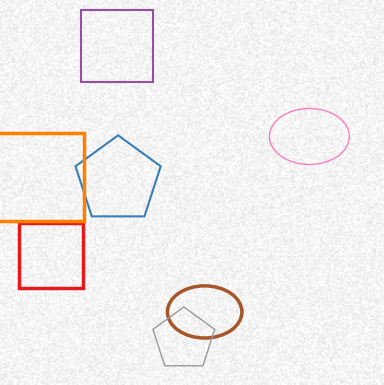[{"shape": "square", "thickness": 2.5, "radius": 0.42, "center": [0.133, 0.335]}, {"shape": "pentagon", "thickness": 1.5, "radius": 0.58, "center": [0.307, 0.532]}, {"shape": "square", "thickness": 1.5, "radius": 0.47, "center": [0.304, 0.881]}, {"shape": "square", "thickness": 2.5, "radius": 0.57, "center": [0.105, 0.54]}, {"shape": "oval", "thickness": 2.5, "radius": 0.48, "center": [0.532, 0.19]}, {"shape": "oval", "thickness": 1, "radius": 0.52, "center": [0.804, 0.646]}, {"shape": "pentagon", "thickness": 1, "radius": 0.42, "center": [0.477, 0.118]}]